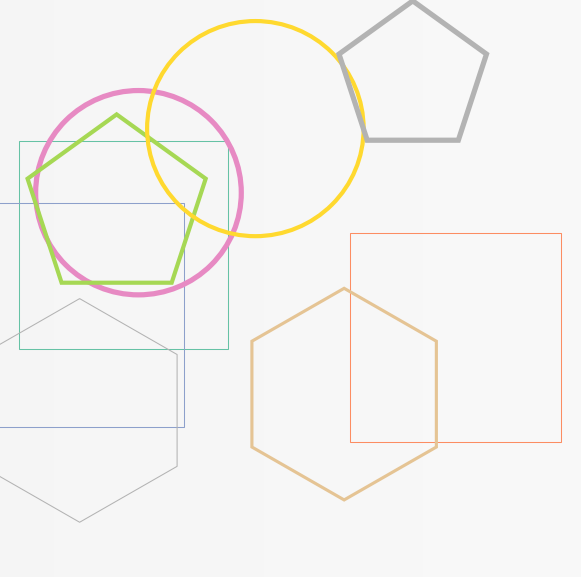[{"shape": "square", "thickness": 0.5, "radius": 0.9, "center": [0.213, 0.575]}, {"shape": "square", "thickness": 0.5, "radius": 0.91, "center": [0.783, 0.415]}, {"shape": "square", "thickness": 0.5, "radius": 0.97, "center": [0.122, 0.454]}, {"shape": "circle", "thickness": 2.5, "radius": 0.88, "center": [0.238, 0.665]}, {"shape": "pentagon", "thickness": 2, "radius": 0.81, "center": [0.201, 0.64]}, {"shape": "circle", "thickness": 2, "radius": 0.93, "center": [0.439, 0.776]}, {"shape": "hexagon", "thickness": 1.5, "radius": 0.92, "center": [0.592, 0.317]}, {"shape": "pentagon", "thickness": 2.5, "radius": 0.67, "center": [0.71, 0.864]}, {"shape": "hexagon", "thickness": 0.5, "radius": 0.97, "center": [0.137, 0.288]}]